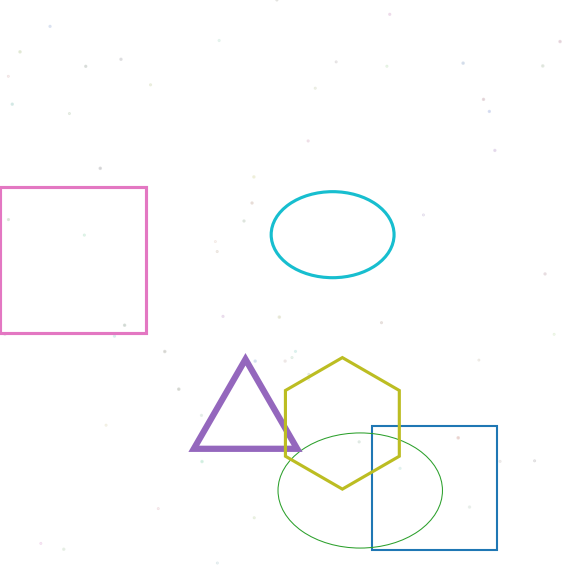[{"shape": "square", "thickness": 1, "radius": 0.54, "center": [0.752, 0.154]}, {"shape": "oval", "thickness": 0.5, "radius": 0.71, "center": [0.624, 0.15]}, {"shape": "triangle", "thickness": 3, "radius": 0.52, "center": [0.425, 0.274]}, {"shape": "square", "thickness": 1.5, "radius": 0.63, "center": [0.127, 0.55]}, {"shape": "hexagon", "thickness": 1.5, "radius": 0.57, "center": [0.593, 0.266]}, {"shape": "oval", "thickness": 1.5, "radius": 0.53, "center": [0.576, 0.593]}]